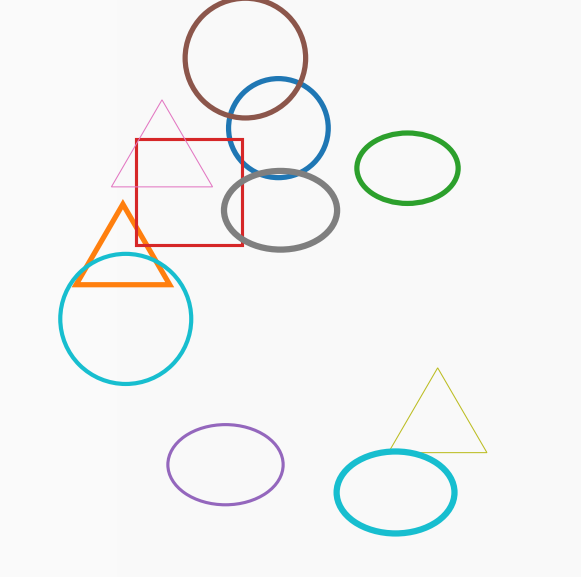[{"shape": "circle", "thickness": 2.5, "radius": 0.43, "center": [0.479, 0.777]}, {"shape": "triangle", "thickness": 2.5, "radius": 0.47, "center": [0.211, 0.553]}, {"shape": "oval", "thickness": 2.5, "radius": 0.44, "center": [0.701, 0.708]}, {"shape": "square", "thickness": 1.5, "radius": 0.46, "center": [0.325, 0.667]}, {"shape": "oval", "thickness": 1.5, "radius": 0.5, "center": [0.388, 0.194]}, {"shape": "circle", "thickness": 2.5, "radius": 0.52, "center": [0.422, 0.899]}, {"shape": "triangle", "thickness": 0.5, "radius": 0.5, "center": [0.279, 0.726]}, {"shape": "oval", "thickness": 3, "radius": 0.49, "center": [0.483, 0.635]}, {"shape": "triangle", "thickness": 0.5, "radius": 0.49, "center": [0.753, 0.264]}, {"shape": "oval", "thickness": 3, "radius": 0.51, "center": [0.681, 0.146]}, {"shape": "circle", "thickness": 2, "radius": 0.56, "center": [0.216, 0.447]}]